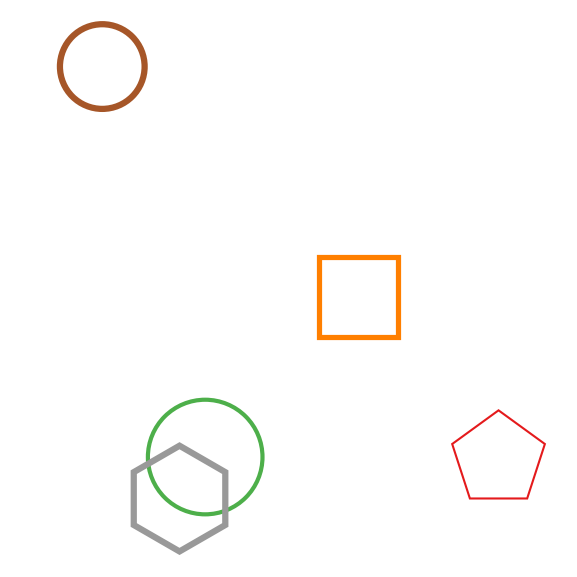[{"shape": "pentagon", "thickness": 1, "radius": 0.42, "center": [0.863, 0.204]}, {"shape": "circle", "thickness": 2, "radius": 0.5, "center": [0.355, 0.208]}, {"shape": "square", "thickness": 2.5, "radius": 0.34, "center": [0.621, 0.485]}, {"shape": "circle", "thickness": 3, "radius": 0.37, "center": [0.177, 0.884]}, {"shape": "hexagon", "thickness": 3, "radius": 0.46, "center": [0.311, 0.136]}]